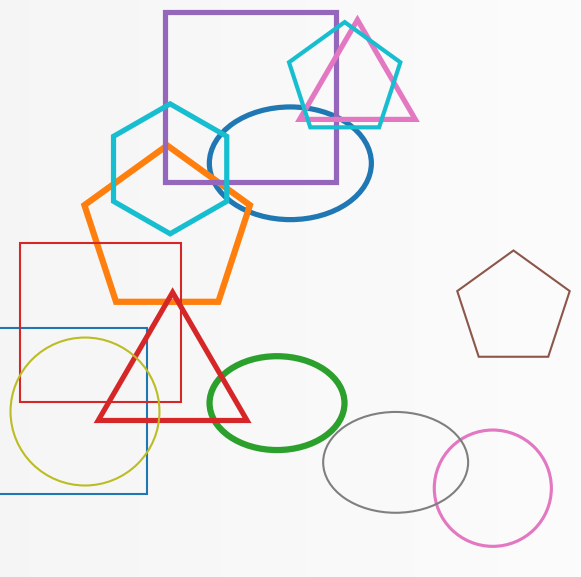[{"shape": "square", "thickness": 1, "radius": 0.71, "center": [0.109, 0.287]}, {"shape": "oval", "thickness": 2.5, "radius": 0.7, "center": [0.5, 0.716]}, {"shape": "pentagon", "thickness": 3, "radius": 0.75, "center": [0.288, 0.598]}, {"shape": "oval", "thickness": 3, "radius": 0.58, "center": [0.477, 0.301]}, {"shape": "square", "thickness": 1, "radius": 0.69, "center": [0.173, 0.441]}, {"shape": "triangle", "thickness": 2.5, "radius": 0.74, "center": [0.297, 0.345]}, {"shape": "square", "thickness": 2.5, "radius": 0.74, "center": [0.431, 0.832]}, {"shape": "pentagon", "thickness": 1, "radius": 0.51, "center": [0.883, 0.464]}, {"shape": "triangle", "thickness": 2.5, "radius": 0.57, "center": [0.615, 0.85]}, {"shape": "circle", "thickness": 1.5, "radius": 0.5, "center": [0.848, 0.154]}, {"shape": "oval", "thickness": 1, "radius": 0.62, "center": [0.681, 0.199]}, {"shape": "circle", "thickness": 1, "radius": 0.64, "center": [0.146, 0.287]}, {"shape": "hexagon", "thickness": 2.5, "radius": 0.56, "center": [0.293, 0.707]}, {"shape": "pentagon", "thickness": 2, "radius": 0.5, "center": [0.593, 0.86]}]